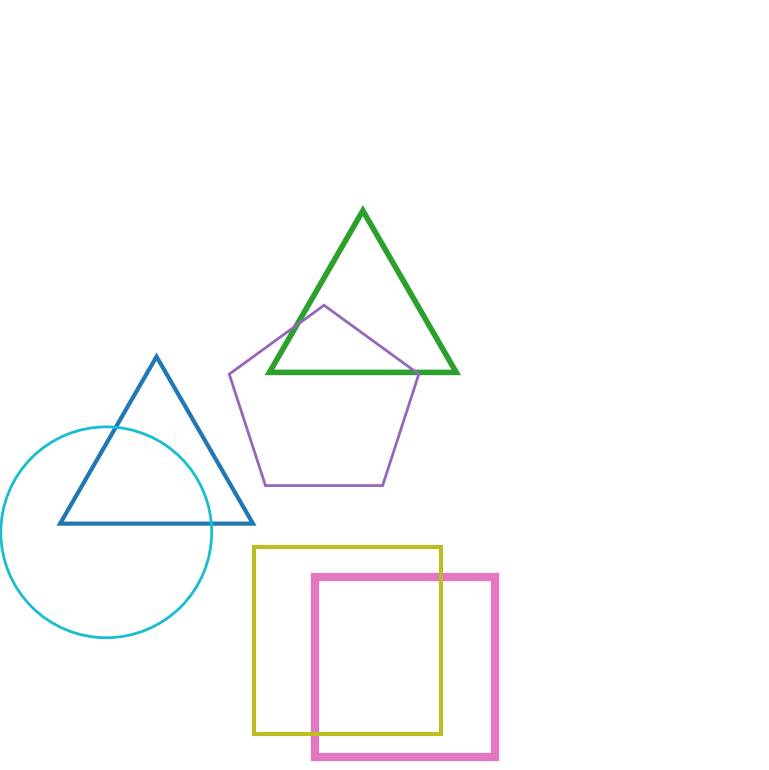[{"shape": "triangle", "thickness": 1.5, "radius": 0.72, "center": [0.203, 0.392]}, {"shape": "triangle", "thickness": 2, "radius": 0.7, "center": [0.471, 0.586]}, {"shape": "pentagon", "thickness": 1, "radius": 0.65, "center": [0.421, 0.474]}, {"shape": "square", "thickness": 3, "radius": 0.59, "center": [0.526, 0.134]}, {"shape": "square", "thickness": 1.5, "radius": 0.61, "center": [0.451, 0.168]}, {"shape": "circle", "thickness": 1, "radius": 0.68, "center": [0.138, 0.309]}]